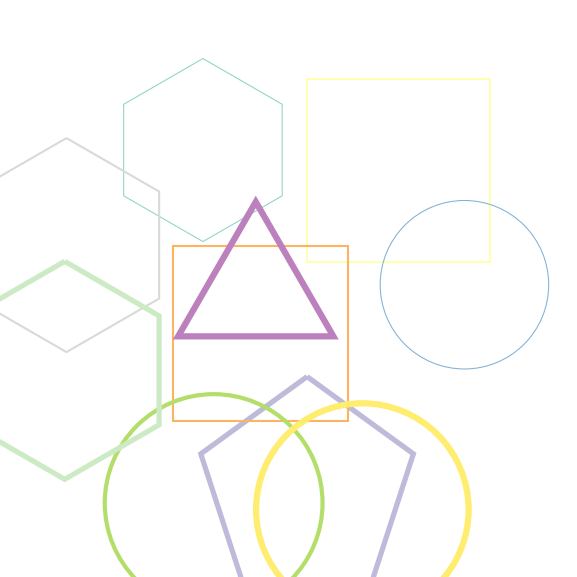[{"shape": "hexagon", "thickness": 0.5, "radius": 0.79, "center": [0.351, 0.739]}, {"shape": "square", "thickness": 1, "radius": 0.79, "center": [0.69, 0.704]}, {"shape": "pentagon", "thickness": 2.5, "radius": 0.97, "center": [0.532, 0.153]}, {"shape": "circle", "thickness": 0.5, "radius": 0.73, "center": [0.804, 0.506]}, {"shape": "square", "thickness": 1, "radius": 0.76, "center": [0.451, 0.421]}, {"shape": "circle", "thickness": 2, "radius": 0.94, "center": [0.37, 0.128]}, {"shape": "hexagon", "thickness": 1, "radius": 0.93, "center": [0.115, 0.575]}, {"shape": "triangle", "thickness": 3, "radius": 0.78, "center": [0.443, 0.494]}, {"shape": "hexagon", "thickness": 2.5, "radius": 0.94, "center": [0.112, 0.358]}, {"shape": "circle", "thickness": 3, "radius": 0.92, "center": [0.627, 0.117]}]